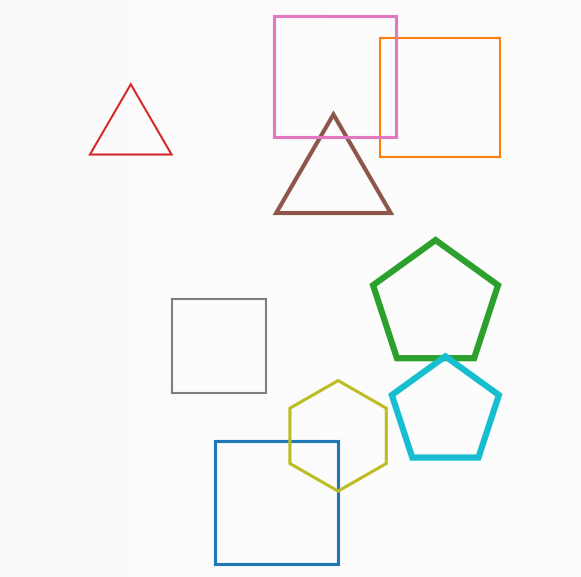[{"shape": "square", "thickness": 1.5, "radius": 0.53, "center": [0.476, 0.129]}, {"shape": "square", "thickness": 1, "radius": 0.52, "center": [0.757, 0.83]}, {"shape": "pentagon", "thickness": 3, "radius": 0.57, "center": [0.749, 0.47]}, {"shape": "triangle", "thickness": 1, "radius": 0.41, "center": [0.225, 0.772]}, {"shape": "triangle", "thickness": 2, "radius": 0.57, "center": [0.574, 0.687]}, {"shape": "square", "thickness": 1.5, "radius": 0.52, "center": [0.577, 0.866]}, {"shape": "square", "thickness": 1, "radius": 0.4, "center": [0.377, 0.4]}, {"shape": "hexagon", "thickness": 1.5, "radius": 0.48, "center": [0.582, 0.244]}, {"shape": "pentagon", "thickness": 3, "radius": 0.48, "center": [0.766, 0.285]}]